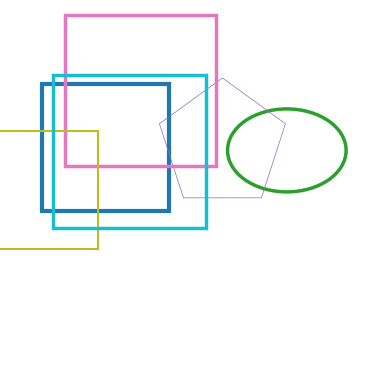[{"shape": "square", "thickness": 3, "radius": 0.83, "center": [0.273, 0.616]}, {"shape": "oval", "thickness": 2.5, "radius": 0.77, "center": [0.745, 0.609]}, {"shape": "pentagon", "thickness": 0.5, "radius": 0.86, "center": [0.578, 0.625]}, {"shape": "square", "thickness": 2.5, "radius": 0.98, "center": [0.364, 0.764]}, {"shape": "square", "thickness": 1.5, "radius": 0.77, "center": [0.101, 0.507]}, {"shape": "square", "thickness": 2.5, "radius": 1.0, "center": [0.336, 0.606]}]